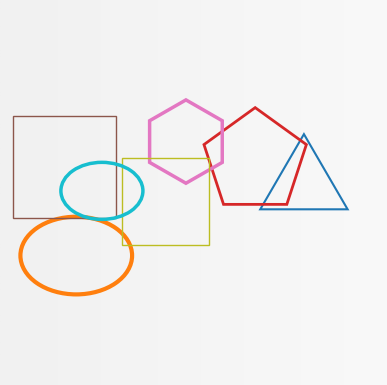[{"shape": "triangle", "thickness": 1.5, "radius": 0.65, "center": [0.784, 0.521]}, {"shape": "oval", "thickness": 3, "radius": 0.72, "center": [0.197, 0.336]}, {"shape": "pentagon", "thickness": 2, "radius": 0.69, "center": [0.659, 0.582]}, {"shape": "square", "thickness": 1, "radius": 0.66, "center": [0.166, 0.565]}, {"shape": "hexagon", "thickness": 2.5, "radius": 0.54, "center": [0.48, 0.632]}, {"shape": "square", "thickness": 1, "radius": 0.56, "center": [0.427, 0.477]}, {"shape": "oval", "thickness": 2.5, "radius": 0.53, "center": [0.263, 0.504]}]